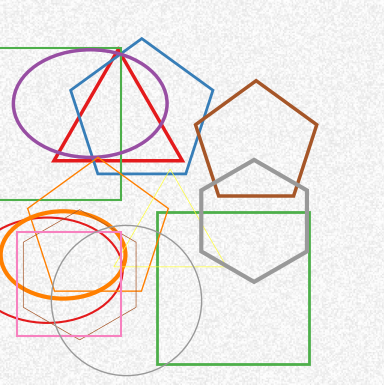[{"shape": "oval", "thickness": 1.5, "radius": 0.98, "center": [0.123, 0.298]}, {"shape": "triangle", "thickness": 2.5, "radius": 0.96, "center": [0.307, 0.679]}, {"shape": "pentagon", "thickness": 2, "radius": 0.97, "center": [0.368, 0.705]}, {"shape": "square", "thickness": 1.5, "radius": 0.99, "center": [0.118, 0.678]}, {"shape": "square", "thickness": 2, "radius": 0.99, "center": [0.606, 0.253]}, {"shape": "oval", "thickness": 2.5, "radius": 1.0, "center": [0.234, 0.731]}, {"shape": "oval", "thickness": 3, "radius": 0.81, "center": [0.164, 0.338]}, {"shape": "pentagon", "thickness": 1, "radius": 0.96, "center": [0.254, 0.399]}, {"shape": "triangle", "thickness": 0.5, "radius": 0.85, "center": [0.442, 0.391]}, {"shape": "hexagon", "thickness": 0.5, "radius": 0.85, "center": [0.207, 0.286]}, {"shape": "pentagon", "thickness": 2.5, "radius": 0.83, "center": [0.665, 0.625]}, {"shape": "square", "thickness": 1.5, "radius": 0.68, "center": [0.178, 0.263]}, {"shape": "circle", "thickness": 1, "radius": 0.98, "center": [0.329, 0.219]}, {"shape": "hexagon", "thickness": 3, "radius": 0.79, "center": [0.66, 0.426]}]